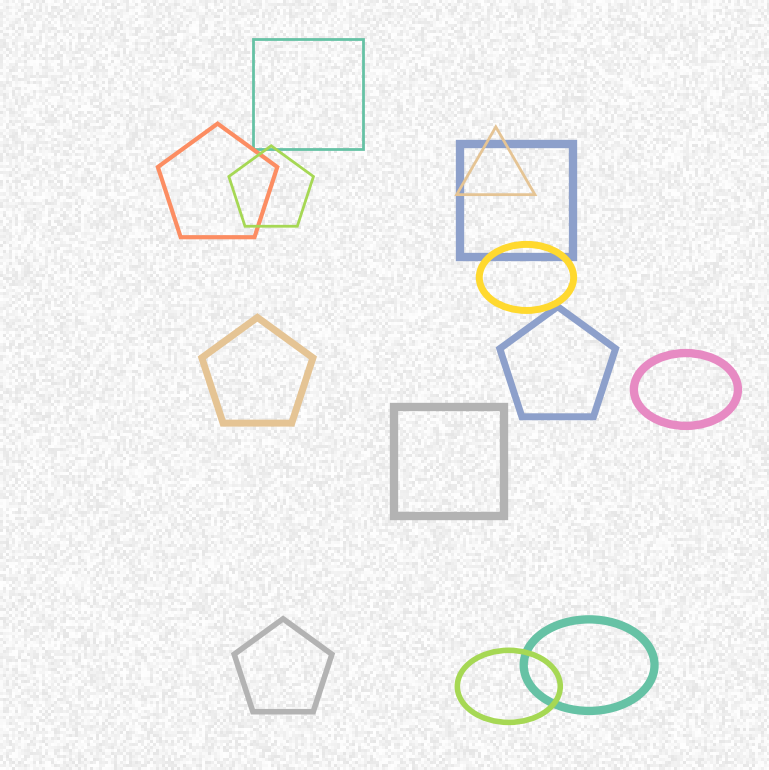[{"shape": "oval", "thickness": 3, "radius": 0.42, "center": [0.765, 0.136]}, {"shape": "square", "thickness": 1, "radius": 0.36, "center": [0.4, 0.878]}, {"shape": "pentagon", "thickness": 1.5, "radius": 0.41, "center": [0.283, 0.758]}, {"shape": "pentagon", "thickness": 2.5, "radius": 0.4, "center": [0.724, 0.523]}, {"shape": "square", "thickness": 3, "radius": 0.36, "center": [0.671, 0.739]}, {"shape": "oval", "thickness": 3, "radius": 0.34, "center": [0.891, 0.494]}, {"shape": "oval", "thickness": 2, "radius": 0.33, "center": [0.661, 0.109]}, {"shape": "pentagon", "thickness": 1, "radius": 0.29, "center": [0.352, 0.753]}, {"shape": "oval", "thickness": 2.5, "radius": 0.31, "center": [0.684, 0.64]}, {"shape": "pentagon", "thickness": 2.5, "radius": 0.38, "center": [0.334, 0.512]}, {"shape": "triangle", "thickness": 1, "radius": 0.29, "center": [0.644, 0.777]}, {"shape": "square", "thickness": 3, "radius": 0.35, "center": [0.583, 0.4]}, {"shape": "pentagon", "thickness": 2, "radius": 0.33, "center": [0.368, 0.13]}]